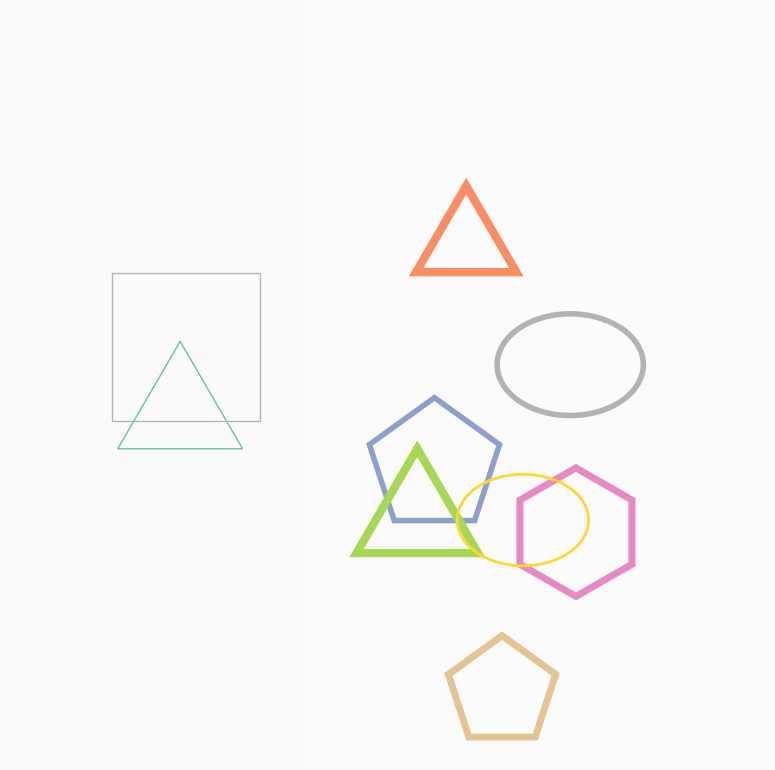[{"shape": "triangle", "thickness": 0.5, "radius": 0.46, "center": [0.232, 0.464]}, {"shape": "triangle", "thickness": 3, "radius": 0.37, "center": [0.602, 0.684]}, {"shape": "pentagon", "thickness": 2, "radius": 0.44, "center": [0.561, 0.395]}, {"shape": "hexagon", "thickness": 2.5, "radius": 0.42, "center": [0.743, 0.309]}, {"shape": "triangle", "thickness": 3, "radius": 0.45, "center": [0.538, 0.327]}, {"shape": "oval", "thickness": 1, "radius": 0.42, "center": [0.675, 0.325]}, {"shape": "pentagon", "thickness": 2.5, "radius": 0.36, "center": [0.648, 0.102]}, {"shape": "oval", "thickness": 2, "radius": 0.47, "center": [0.736, 0.526]}, {"shape": "square", "thickness": 0.5, "radius": 0.48, "center": [0.24, 0.549]}]